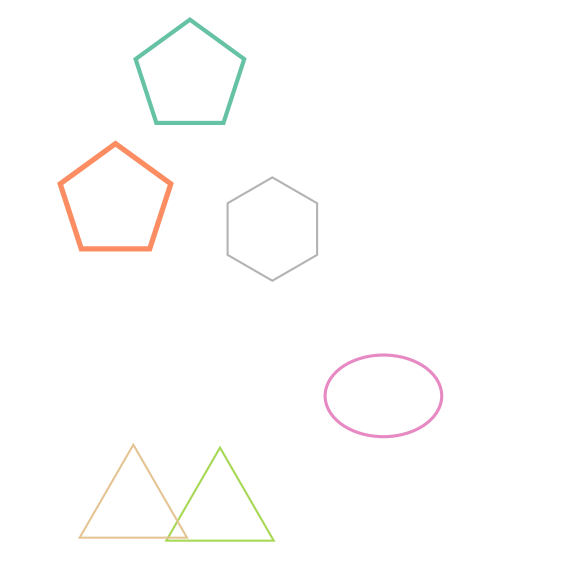[{"shape": "pentagon", "thickness": 2, "radius": 0.49, "center": [0.329, 0.866]}, {"shape": "pentagon", "thickness": 2.5, "radius": 0.5, "center": [0.2, 0.65]}, {"shape": "oval", "thickness": 1.5, "radius": 0.5, "center": [0.664, 0.314]}, {"shape": "triangle", "thickness": 1, "radius": 0.54, "center": [0.381, 0.117]}, {"shape": "triangle", "thickness": 1, "radius": 0.54, "center": [0.231, 0.122]}, {"shape": "hexagon", "thickness": 1, "radius": 0.45, "center": [0.472, 0.602]}]